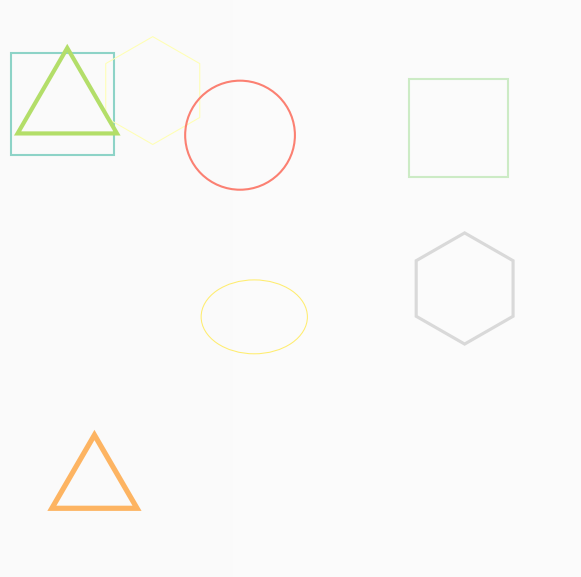[{"shape": "square", "thickness": 1, "radius": 0.44, "center": [0.108, 0.819]}, {"shape": "hexagon", "thickness": 0.5, "radius": 0.47, "center": [0.263, 0.842]}, {"shape": "circle", "thickness": 1, "radius": 0.47, "center": [0.413, 0.765]}, {"shape": "triangle", "thickness": 2.5, "radius": 0.42, "center": [0.162, 0.161]}, {"shape": "triangle", "thickness": 2, "radius": 0.49, "center": [0.116, 0.817]}, {"shape": "hexagon", "thickness": 1.5, "radius": 0.48, "center": [0.799, 0.5]}, {"shape": "square", "thickness": 1, "radius": 0.43, "center": [0.788, 0.777]}, {"shape": "oval", "thickness": 0.5, "radius": 0.46, "center": [0.437, 0.45]}]